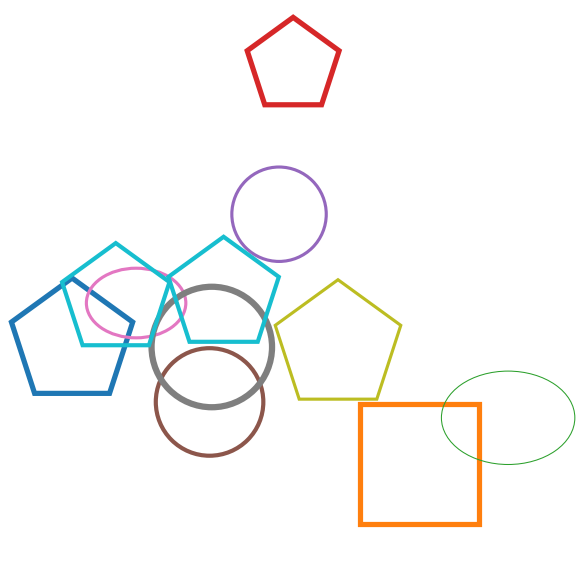[{"shape": "pentagon", "thickness": 2.5, "radius": 0.55, "center": [0.125, 0.407]}, {"shape": "square", "thickness": 2.5, "radius": 0.52, "center": [0.727, 0.196]}, {"shape": "oval", "thickness": 0.5, "radius": 0.58, "center": [0.88, 0.276]}, {"shape": "pentagon", "thickness": 2.5, "radius": 0.42, "center": [0.508, 0.885]}, {"shape": "circle", "thickness": 1.5, "radius": 0.41, "center": [0.483, 0.628]}, {"shape": "circle", "thickness": 2, "radius": 0.47, "center": [0.363, 0.303]}, {"shape": "oval", "thickness": 1.5, "radius": 0.43, "center": [0.236, 0.474]}, {"shape": "circle", "thickness": 3, "radius": 0.52, "center": [0.367, 0.398]}, {"shape": "pentagon", "thickness": 1.5, "radius": 0.57, "center": [0.585, 0.4]}, {"shape": "pentagon", "thickness": 2, "radius": 0.49, "center": [0.2, 0.48]}, {"shape": "pentagon", "thickness": 2, "radius": 0.5, "center": [0.387, 0.489]}]